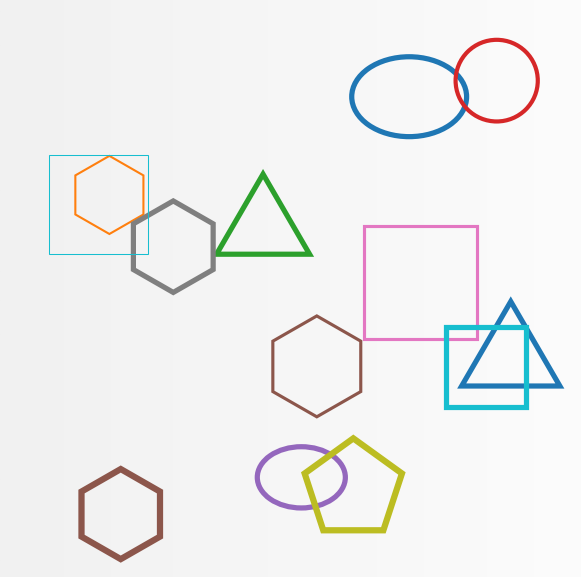[{"shape": "oval", "thickness": 2.5, "radius": 0.49, "center": [0.704, 0.832]}, {"shape": "triangle", "thickness": 2.5, "radius": 0.49, "center": [0.879, 0.379]}, {"shape": "hexagon", "thickness": 1, "radius": 0.34, "center": [0.188, 0.662]}, {"shape": "triangle", "thickness": 2.5, "radius": 0.46, "center": [0.453, 0.605]}, {"shape": "circle", "thickness": 2, "radius": 0.35, "center": [0.855, 0.859]}, {"shape": "oval", "thickness": 2.5, "radius": 0.38, "center": [0.518, 0.173]}, {"shape": "hexagon", "thickness": 1.5, "radius": 0.44, "center": [0.545, 0.365]}, {"shape": "hexagon", "thickness": 3, "radius": 0.39, "center": [0.208, 0.109]}, {"shape": "square", "thickness": 1.5, "radius": 0.49, "center": [0.724, 0.51]}, {"shape": "hexagon", "thickness": 2.5, "radius": 0.4, "center": [0.298, 0.572]}, {"shape": "pentagon", "thickness": 3, "radius": 0.44, "center": [0.608, 0.152]}, {"shape": "square", "thickness": 0.5, "radius": 0.43, "center": [0.17, 0.645]}, {"shape": "square", "thickness": 2.5, "radius": 0.35, "center": [0.836, 0.364]}]